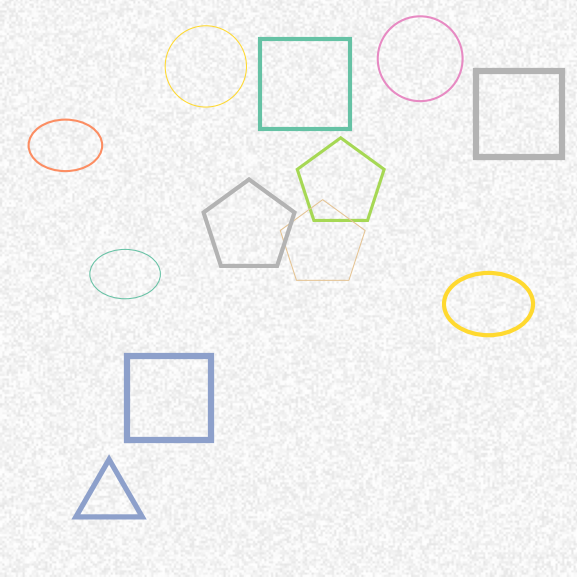[{"shape": "oval", "thickness": 0.5, "radius": 0.31, "center": [0.217, 0.525]}, {"shape": "square", "thickness": 2, "radius": 0.39, "center": [0.528, 0.853]}, {"shape": "oval", "thickness": 1, "radius": 0.32, "center": [0.113, 0.747]}, {"shape": "triangle", "thickness": 2.5, "radius": 0.33, "center": [0.189, 0.137]}, {"shape": "square", "thickness": 3, "radius": 0.36, "center": [0.293, 0.31]}, {"shape": "circle", "thickness": 1, "radius": 0.37, "center": [0.728, 0.897]}, {"shape": "pentagon", "thickness": 1.5, "radius": 0.4, "center": [0.59, 0.681]}, {"shape": "circle", "thickness": 0.5, "radius": 0.35, "center": [0.356, 0.884]}, {"shape": "oval", "thickness": 2, "radius": 0.39, "center": [0.846, 0.473]}, {"shape": "pentagon", "thickness": 0.5, "radius": 0.39, "center": [0.559, 0.576]}, {"shape": "pentagon", "thickness": 2, "radius": 0.41, "center": [0.431, 0.606]}, {"shape": "square", "thickness": 3, "radius": 0.37, "center": [0.899, 0.802]}]